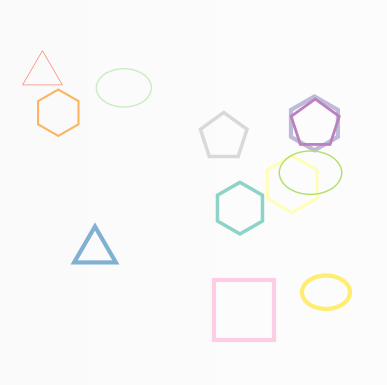[{"shape": "hexagon", "thickness": 2.5, "radius": 0.34, "center": [0.619, 0.459]}, {"shape": "hexagon", "thickness": 2, "radius": 0.37, "center": [0.754, 0.522]}, {"shape": "hexagon", "thickness": 3, "radius": 0.35, "center": [0.811, 0.68]}, {"shape": "triangle", "thickness": 0.5, "radius": 0.3, "center": [0.11, 0.809]}, {"shape": "triangle", "thickness": 3, "radius": 0.31, "center": [0.245, 0.349]}, {"shape": "hexagon", "thickness": 1.5, "radius": 0.3, "center": [0.15, 0.707]}, {"shape": "oval", "thickness": 1, "radius": 0.4, "center": [0.801, 0.551]}, {"shape": "square", "thickness": 3, "radius": 0.39, "center": [0.629, 0.194]}, {"shape": "pentagon", "thickness": 2.5, "radius": 0.32, "center": [0.577, 0.645]}, {"shape": "pentagon", "thickness": 2, "radius": 0.33, "center": [0.813, 0.678]}, {"shape": "oval", "thickness": 1, "radius": 0.36, "center": [0.32, 0.772]}, {"shape": "oval", "thickness": 3, "radius": 0.31, "center": [0.841, 0.241]}]